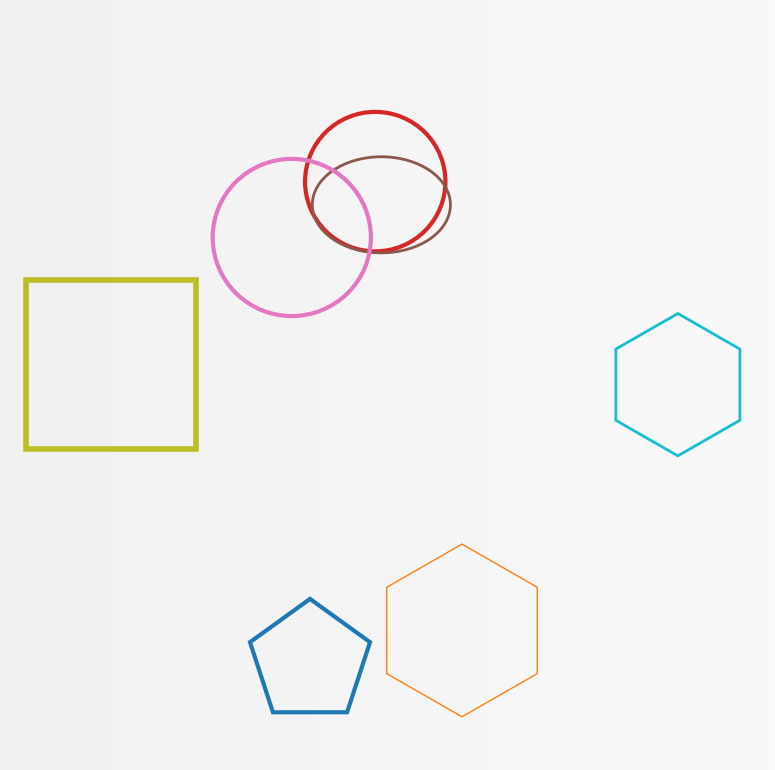[{"shape": "pentagon", "thickness": 1.5, "radius": 0.41, "center": [0.4, 0.141]}, {"shape": "hexagon", "thickness": 0.5, "radius": 0.56, "center": [0.596, 0.181]}, {"shape": "circle", "thickness": 1.5, "radius": 0.45, "center": [0.484, 0.764]}, {"shape": "oval", "thickness": 1, "radius": 0.45, "center": [0.492, 0.734]}, {"shape": "circle", "thickness": 1.5, "radius": 0.51, "center": [0.377, 0.692]}, {"shape": "square", "thickness": 2, "radius": 0.55, "center": [0.143, 0.526]}, {"shape": "hexagon", "thickness": 1, "radius": 0.46, "center": [0.875, 0.5]}]